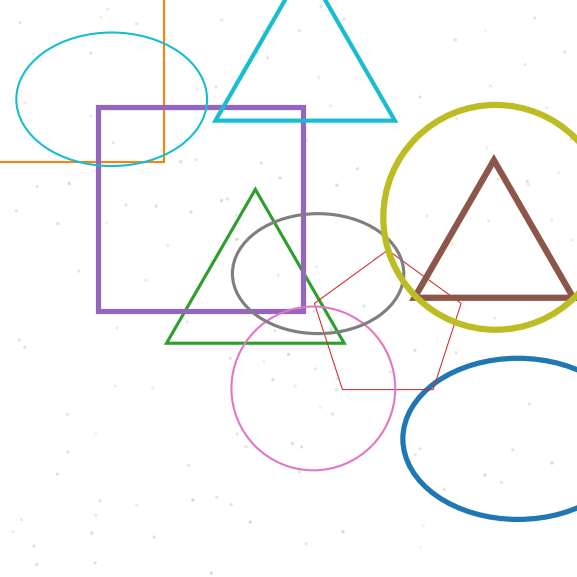[{"shape": "oval", "thickness": 2.5, "radius": 1.0, "center": [0.897, 0.239]}, {"shape": "square", "thickness": 1, "radius": 0.81, "center": [0.122, 0.88]}, {"shape": "triangle", "thickness": 1.5, "radius": 0.89, "center": [0.442, 0.494]}, {"shape": "pentagon", "thickness": 0.5, "radius": 0.67, "center": [0.671, 0.433]}, {"shape": "square", "thickness": 2.5, "radius": 0.89, "center": [0.347, 0.637]}, {"shape": "triangle", "thickness": 3, "radius": 0.79, "center": [0.855, 0.563]}, {"shape": "circle", "thickness": 1, "radius": 0.71, "center": [0.543, 0.327]}, {"shape": "oval", "thickness": 1.5, "radius": 0.74, "center": [0.551, 0.525]}, {"shape": "circle", "thickness": 3, "radius": 0.97, "center": [0.858, 0.623]}, {"shape": "oval", "thickness": 1, "radius": 0.83, "center": [0.193, 0.827]}, {"shape": "triangle", "thickness": 2, "radius": 0.9, "center": [0.528, 0.88]}]